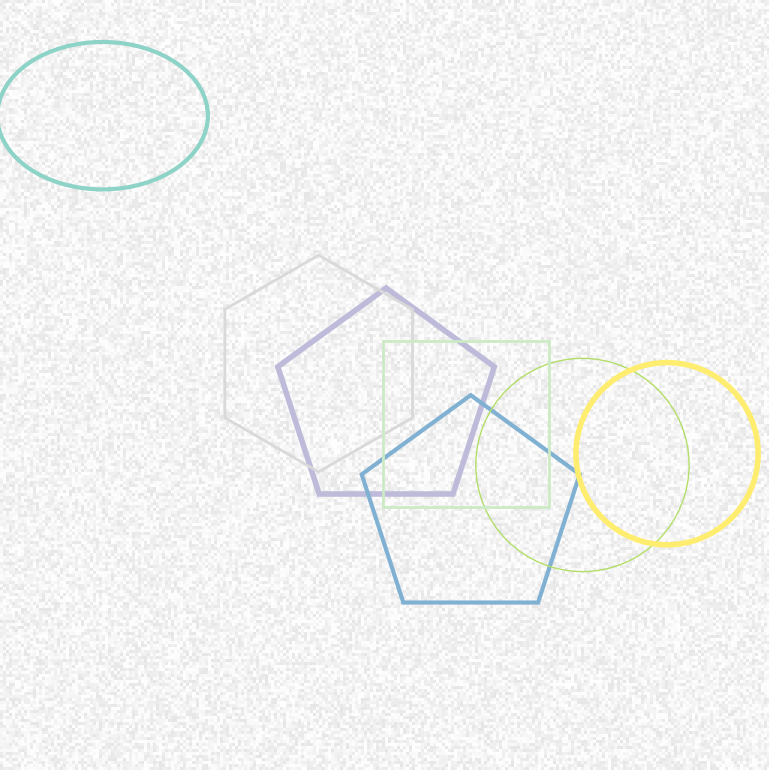[{"shape": "oval", "thickness": 1.5, "radius": 0.68, "center": [0.133, 0.85]}, {"shape": "pentagon", "thickness": 2, "radius": 0.74, "center": [0.501, 0.478]}, {"shape": "pentagon", "thickness": 1.5, "radius": 0.74, "center": [0.611, 0.338]}, {"shape": "circle", "thickness": 0.5, "radius": 0.69, "center": [0.756, 0.396]}, {"shape": "hexagon", "thickness": 1, "radius": 0.7, "center": [0.414, 0.528]}, {"shape": "square", "thickness": 1, "radius": 0.54, "center": [0.605, 0.449]}, {"shape": "circle", "thickness": 2, "radius": 0.59, "center": [0.866, 0.411]}]